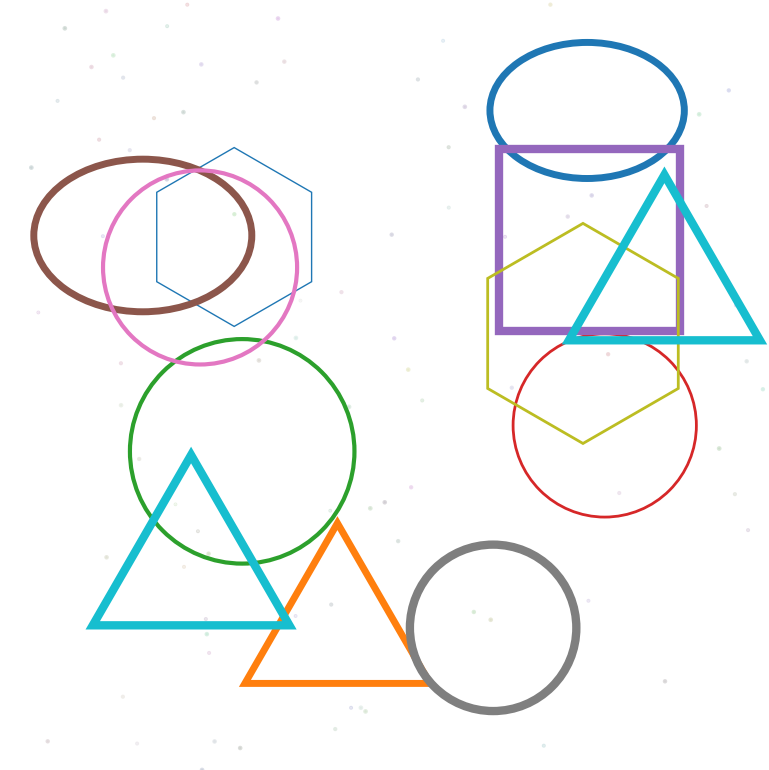[{"shape": "hexagon", "thickness": 0.5, "radius": 0.58, "center": [0.304, 0.692]}, {"shape": "oval", "thickness": 2.5, "radius": 0.63, "center": [0.763, 0.857]}, {"shape": "triangle", "thickness": 2.5, "radius": 0.69, "center": [0.438, 0.182]}, {"shape": "circle", "thickness": 1.5, "radius": 0.73, "center": [0.315, 0.414]}, {"shape": "circle", "thickness": 1, "radius": 0.6, "center": [0.785, 0.447]}, {"shape": "square", "thickness": 3, "radius": 0.59, "center": [0.766, 0.688]}, {"shape": "oval", "thickness": 2.5, "radius": 0.71, "center": [0.185, 0.694]}, {"shape": "circle", "thickness": 1.5, "radius": 0.63, "center": [0.26, 0.653]}, {"shape": "circle", "thickness": 3, "radius": 0.54, "center": [0.64, 0.185]}, {"shape": "hexagon", "thickness": 1, "radius": 0.71, "center": [0.757, 0.567]}, {"shape": "triangle", "thickness": 3, "radius": 0.74, "center": [0.248, 0.262]}, {"shape": "triangle", "thickness": 3, "radius": 0.72, "center": [0.863, 0.63]}]